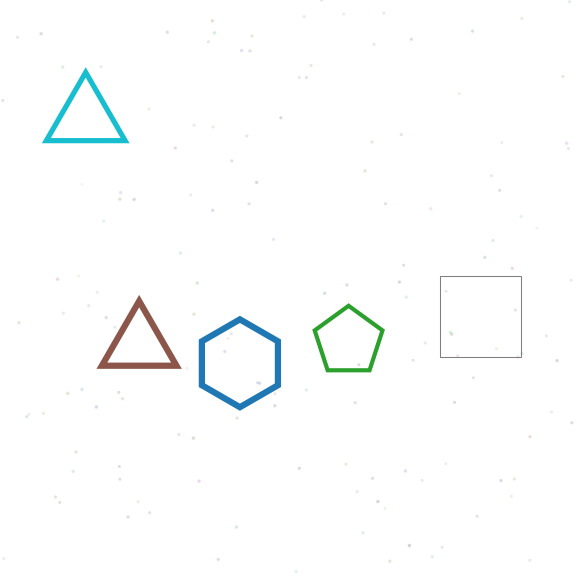[{"shape": "hexagon", "thickness": 3, "radius": 0.38, "center": [0.415, 0.37]}, {"shape": "pentagon", "thickness": 2, "radius": 0.31, "center": [0.604, 0.408]}, {"shape": "triangle", "thickness": 3, "radius": 0.37, "center": [0.241, 0.403]}, {"shape": "square", "thickness": 0.5, "radius": 0.35, "center": [0.832, 0.451]}, {"shape": "triangle", "thickness": 2.5, "radius": 0.39, "center": [0.148, 0.795]}]